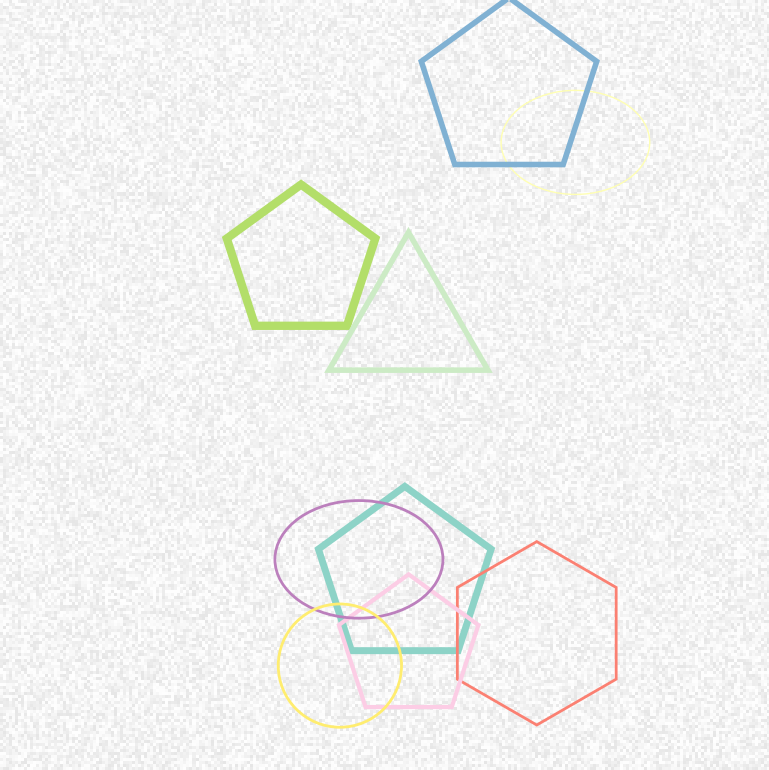[{"shape": "pentagon", "thickness": 2.5, "radius": 0.59, "center": [0.526, 0.25]}, {"shape": "oval", "thickness": 0.5, "radius": 0.48, "center": [0.747, 0.815]}, {"shape": "hexagon", "thickness": 1, "radius": 0.6, "center": [0.697, 0.178]}, {"shape": "pentagon", "thickness": 2, "radius": 0.6, "center": [0.661, 0.883]}, {"shape": "pentagon", "thickness": 3, "radius": 0.51, "center": [0.391, 0.659]}, {"shape": "pentagon", "thickness": 1.5, "radius": 0.48, "center": [0.531, 0.159]}, {"shape": "oval", "thickness": 1, "radius": 0.55, "center": [0.466, 0.274]}, {"shape": "triangle", "thickness": 2, "radius": 0.6, "center": [0.53, 0.579]}, {"shape": "circle", "thickness": 1, "radius": 0.4, "center": [0.441, 0.136]}]